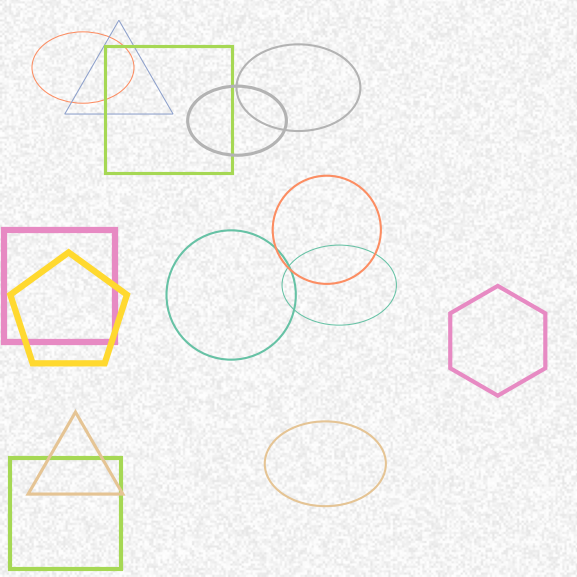[{"shape": "oval", "thickness": 0.5, "radius": 0.5, "center": [0.587, 0.505]}, {"shape": "circle", "thickness": 1, "radius": 0.56, "center": [0.4, 0.488]}, {"shape": "circle", "thickness": 1, "radius": 0.47, "center": [0.566, 0.601]}, {"shape": "oval", "thickness": 0.5, "radius": 0.44, "center": [0.144, 0.882]}, {"shape": "triangle", "thickness": 0.5, "radius": 0.54, "center": [0.206, 0.856]}, {"shape": "hexagon", "thickness": 2, "radius": 0.48, "center": [0.862, 0.409]}, {"shape": "square", "thickness": 3, "radius": 0.48, "center": [0.103, 0.503]}, {"shape": "square", "thickness": 1.5, "radius": 0.55, "center": [0.292, 0.809]}, {"shape": "square", "thickness": 2, "radius": 0.48, "center": [0.114, 0.109]}, {"shape": "pentagon", "thickness": 3, "radius": 0.53, "center": [0.119, 0.456]}, {"shape": "oval", "thickness": 1, "radius": 0.52, "center": [0.563, 0.196]}, {"shape": "triangle", "thickness": 1.5, "radius": 0.47, "center": [0.131, 0.191]}, {"shape": "oval", "thickness": 1.5, "radius": 0.43, "center": [0.41, 0.79]}, {"shape": "oval", "thickness": 1, "radius": 0.54, "center": [0.517, 0.847]}]